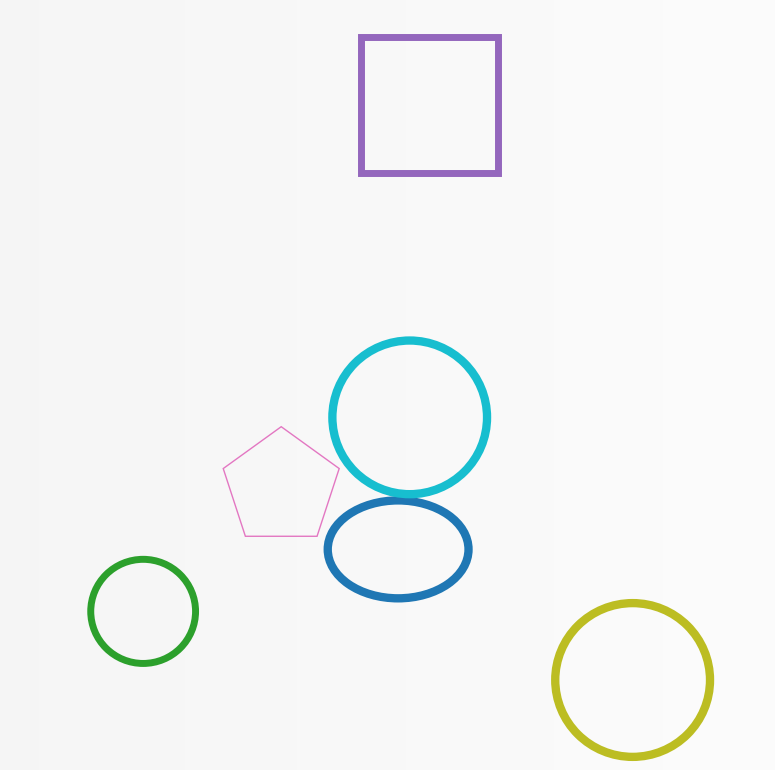[{"shape": "oval", "thickness": 3, "radius": 0.45, "center": [0.514, 0.287]}, {"shape": "circle", "thickness": 2.5, "radius": 0.34, "center": [0.185, 0.206]}, {"shape": "square", "thickness": 2.5, "radius": 0.44, "center": [0.554, 0.864]}, {"shape": "pentagon", "thickness": 0.5, "radius": 0.39, "center": [0.363, 0.367]}, {"shape": "circle", "thickness": 3, "radius": 0.5, "center": [0.816, 0.117]}, {"shape": "circle", "thickness": 3, "radius": 0.5, "center": [0.529, 0.458]}]